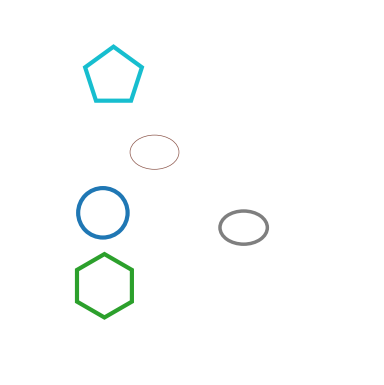[{"shape": "circle", "thickness": 3, "radius": 0.32, "center": [0.267, 0.447]}, {"shape": "hexagon", "thickness": 3, "radius": 0.41, "center": [0.271, 0.258]}, {"shape": "oval", "thickness": 0.5, "radius": 0.32, "center": [0.401, 0.605]}, {"shape": "oval", "thickness": 2.5, "radius": 0.31, "center": [0.633, 0.409]}, {"shape": "pentagon", "thickness": 3, "radius": 0.39, "center": [0.295, 0.801]}]